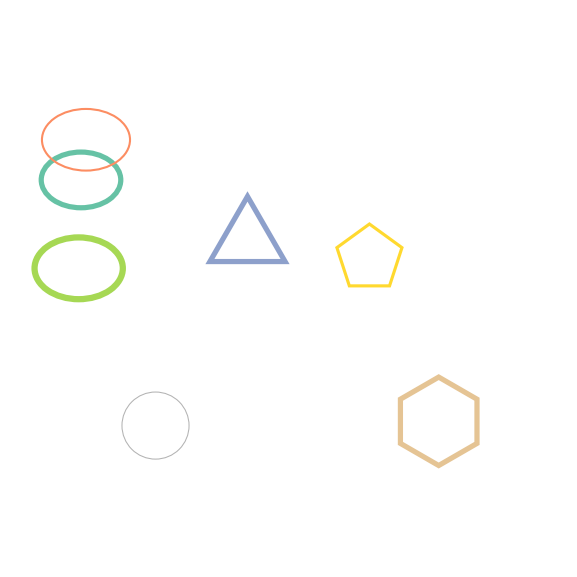[{"shape": "oval", "thickness": 2.5, "radius": 0.34, "center": [0.14, 0.688]}, {"shape": "oval", "thickness": 1, "radius": 0.38, "center": [0.149, 0.757]}, {"shape": "triangle", "thickness": 2.5, "radius": 0.38, "center": [0.429, 0.584]}, {"shape": "oval", "thickness": 3, "radius": 0.38, "center": [0.136, 0.535]}, {"shape": "pentagon", "thickness": 1.5, "radius": 0.3, "center": [0.64, 0.552]}, {"shape": "hexagon", "thickness": 2.5, "radius": 0.38, "center": [0.76, 0.27]}, {"shape": "circle", "thickness": 0.5, "radius": 0.29, "center": [0.269, 0.262]}]